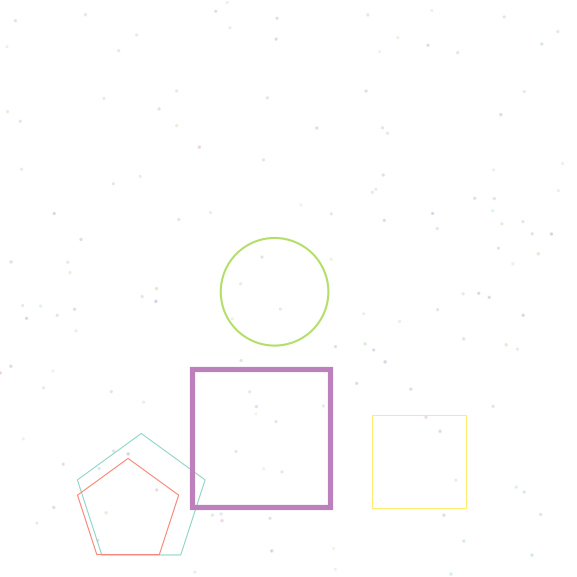[{"shape": "pentagon", "thickness": 0.5, "radius": 0.58, "center": [0.245, 0.132]}, {"shape": "pentagon", "thickness": 0.5, "radius": 0.46, "center": [0.222, 0.113]}, {"shape": "circle", "thickness": 1, "radius": 0.47, "center": [0.475, 0.494]}, {"shape": "square", "thickness": 2.5, "radius": 0.6, "center": [0.453, 0.241]}, {"shape": "square", "thickness": 0.5, "radius": 0.4, "center": [0.726, 0.2]}]